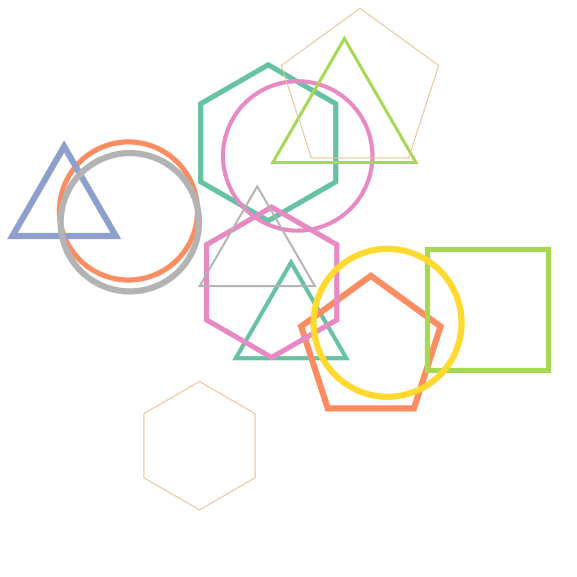[{"shape": "hexagon", "thickness": 2.5, "radius": 0.68, "center": [0.464, 0.752]}, {"shape": "triangle", "thickness": 2, "radius": 0.55, "center": [0.504, 0.434]}, {"shape": "pentagon", "thickness": 3, "radius": 0.63, "center": [0.642, 0.395]}, {"shape": "circle", "thickness": 2.5, "radius": 0.6, "center": [0.222, 0.634]}, {"shape": "triangle", "thickness": 3, "radius": 0.52, "center": [0.111, 0.642]}, {"shape": "hexagon", "thickness": 2.5, "radius": 0.65, "center": [0.47, 0.51]}, {"shape": "circle", "thickness": 2, "radius": 0.65, "center": [0.515, 0.729]}, {"shape": "triangle", "thickness": 1.5, "radius": 0.72, "center": [0.596, 0.789]}, {"shape": "square", "thickness": 2.5, "radius": 0.52, "center": [0.844, 0.463]}, {"shape": "circle", "thickness": 3, "radius": 0.64, "center": [0.671, 0.44]}, {"shape": "pentagon", "thickness": 0.5, "radius": 0.72, "center": [0.623, 0.841]}, {"shape": "hexagon", "thickness": 0.5, "radius": 0.56, "center": [0.345, 0.227]}, {"shape": "triangle", "thickness": 1, "radius": 0.58, "center": [0.445, 0.561]}, {"shape": "circle", "thickness": 3, "radius": 0.6, "center": [0.225, 0.614]}]